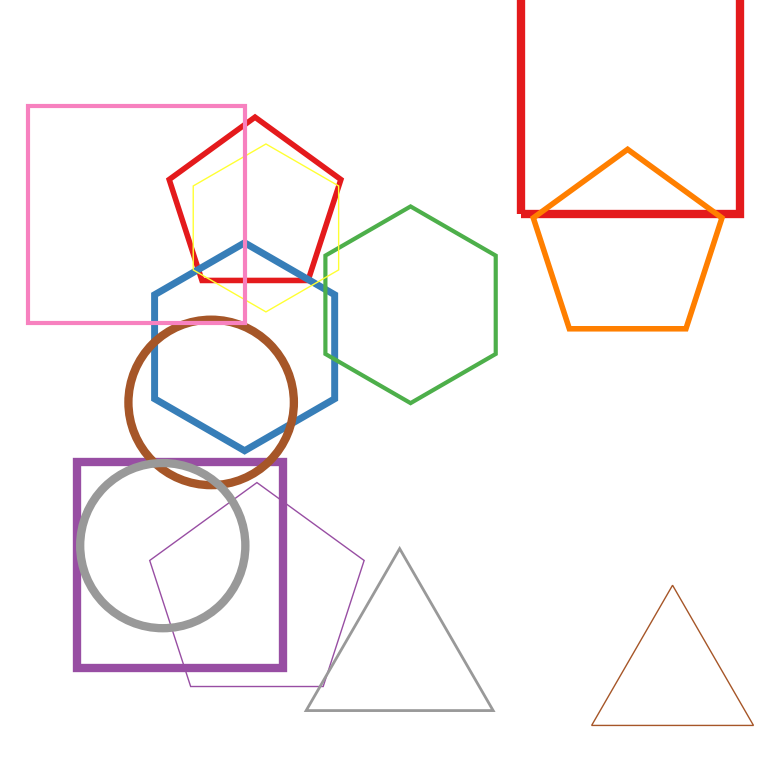[{"shape": "square", "thickness": 3, "radius": 0.71, "center": [0.819, 0.865]}, {"shape": "pentagon", "thickness": 2, "radius": 0.59, "center": [0.331, 0.731]}, {"shape": "hexagon", "thickness": 2.5, "radius": 0.68, "center": [0.318, 0.55]}, {"shape": "hexagon", "thickness": 1.5, "radius": 0.64, "center": [0.533, 0.604]}, {"shape": "square", "thickness": 3, "radius": 0.67, "center": [0.234, 0.266]}, {"shape": "pentagon", "thickness": 0.5, "radius": 0.73, "center": [0.334, 0.227]}, {"shape": "pentagon", "thickness": 2, "radius": 0.64, "center": [0.815, 0.677]}, {"shape": "hexagon", "thickness": 0.5, "radius": 0.55, "center": [0.345, 0.704]}, {"shape": "triangle", "thickness": 0.5, "radius": 0.61, "center": [0.873, 0.119]}, {"shape": "circle", "thickness": 3, "radius": 0.54, "center": [0.274, 0.477]}, {"shape": "square", "thickness": 1.5, "radius": 0.71, "center": [0.177, 0.721]}, {"shape": "triangle", "thickness": 1, "radius": 0.7, "center": [0.519, 0.147]}, {"shape": "circle", "thickness": 3, "radius": 0.54, "center": [0.211, 0.291]}]